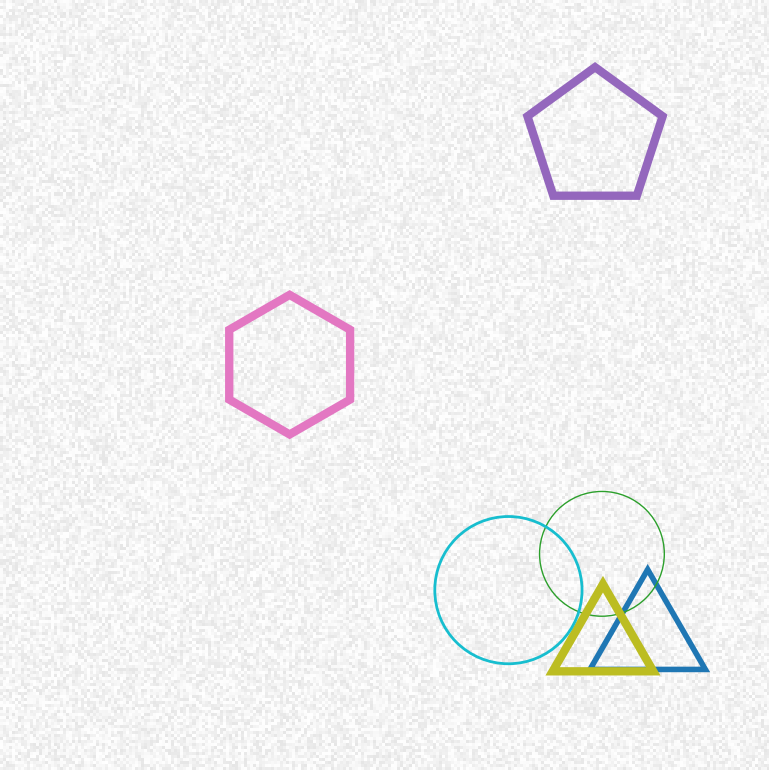[{"shape": "triangle", "thickness": 2, "radius": 0.43, "center": [0.841, 0.174]}, {"shape": "circle", "thickness": 0.5, "radius": 0.41, "center": [0.782, 0.281]}, {"shape": "pentagon", "thickness": 3, "radius": 0.46, "center": [0.773, 0.82]}, {"shape": "hexagon", "thickness": 3, "radius": 0.45, "center": [0.376, 0.526]}, {"shape": "triangle", "thickness": 3, "radius": 0.38, "center": [0.783, 0.166]}, {"shape": "circle", "thickness": 1, "radius": 0.48, "center": [0.66, 0.234]}]